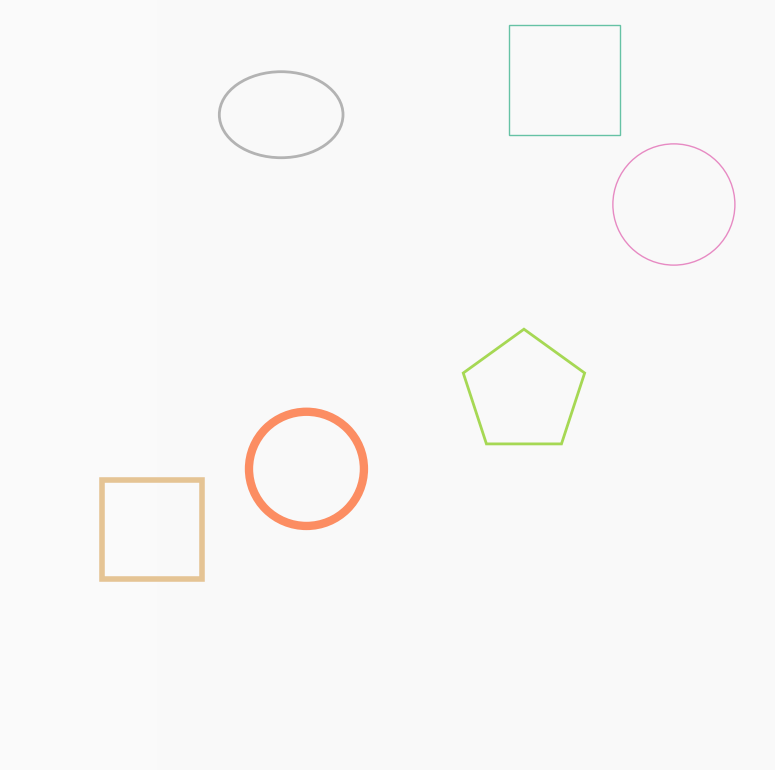[{"shape": "square", "thickness": 0.5, "radius": 0.36, "center": [0.728, 0.896]}, {"shape": "circle", "thickness": 3, "radius": 0.37, "center": [0.395, 0.391]}, {"shape": "circle", "thickness": 0.5, "radius": 0.39, "center": [0.87, 0.734]}, {"shape": "pentagon", "thickness": 1, "radius": 0.41, "center": [0.676, 0.49]}, {"shape": "square", "thickness": 2, "radius": 0.32, "center": [0.196, 0.312]}, {"shape": "oval", "thickness": 1, "radius": 0.4, "center": [0.363, 0.851]}]